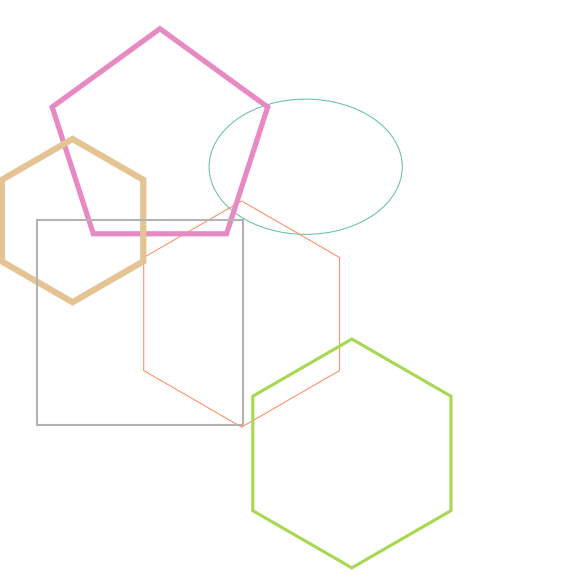[{"shape": "oval", "thickness": 0.5, "radius": 0.84, "center": [0.529, 0.71]}, {"shape": "hexagon", "thickness": 0.5, "radius": 0.98, "center": [0.418, 0.455]}, {"shape": "pentagon", "thickness": 2.5, "radius": 0.98, "center": [0.277, 0.753]}, {"shape": "hexagon", "thickness": 1.5, "radius": 0.99, "center": [0.609, 0.214]}, {"shape": "hexagon", "thickness": 3, "radius": 0.71, "center": [0.126, 0.617]}, {"shape": "square", "thickness": 1, "radius": 0.89, "center": [0.242, 0.441]}]